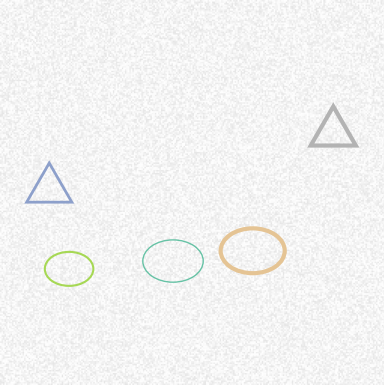[{"shape": "oval", "thickness": 1, "radius": 0.39, "center": [0.449, 0.322]}, {"shape": "triangle", "thickness": 2, "radius": 0.34, "center": [0.128, 0.509]}, {"shape": "oval", "thickness": 1.5, "radius": 0.32, "center": [0.179, 0.302]}, {"shape": "oval", "thickness": 3, "radius": 0.42, "center": [0.656, 0.349]}, {"shape": "triangle", "thickness": 3, "radius": 0.34, "center": [0.866, 0.656]}]